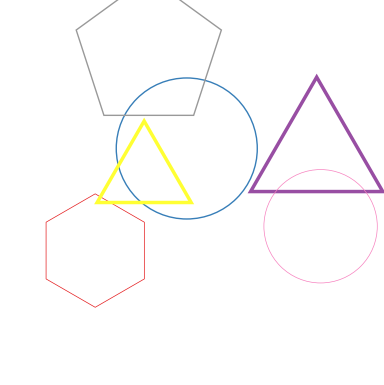[{"shape": "hexagon", "thickness": 0.5, "radius": 0.74, "center": [0.247, 0.349]}, {"shape": "circle", "thickness": 1, "radius": 0.92, "center": [0.485, 0.614]}, {"shape": "triangle", "thickness": 2.5, "radius": 0.99, "center": [0.823, 0.602]}, {"shape": "triangle", "thickness": 2.5, "radius": 0.71, "center": [0.374, 0.545]}, {"shape": "circle", "thickness": 0.5, "radius": 0.74, "center": [0.833, 0.412]}, {"shape": "pentagon", "thickness": 1, "radius": 0.99, "center": [0.386, 0.861]}]